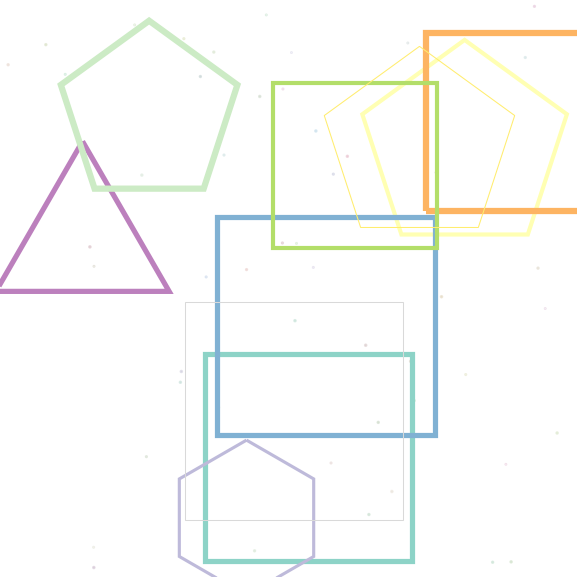[{"shape": "square", "thickness": 2.5, "radius": 0.9, "center": [0.534, 0.208]}, {"shape": "pentagon", "thickness": 2, "radius": 0.93, "center": [0.805, 0.744]}, {"shape": "hexagon", "thickness": 1.5, "radius": 0.67, "center": [0.427, 0.103]}, {"shape": "square", "thickness": 2.5, "radius": 0.94, "center": [0.565, 0.434]}, {"shape": "square", "thickness": 3, "radius": 0.77, "center": [0.892, 0.788]}, {"shape": "square", "thickness": 2, "radius": 0.71, "center": [0.615, 0.713]}, {"shape": "square", "thickness": 0.5, "radius": 0.94, "center": [0.51, 0.287]}, {"shape": "triangle", "thickness": 2.5, "radius": 0.87, "center": [0.143, 0.581]}, {"shape": "pentagon", "thickness": 3, "radius": 0.8, "center": [0.258, 0.802]}, {"shape": "pentagon", "thickness": 0.5, "radius": 0.87, "center": [0.726, 0.745]}]